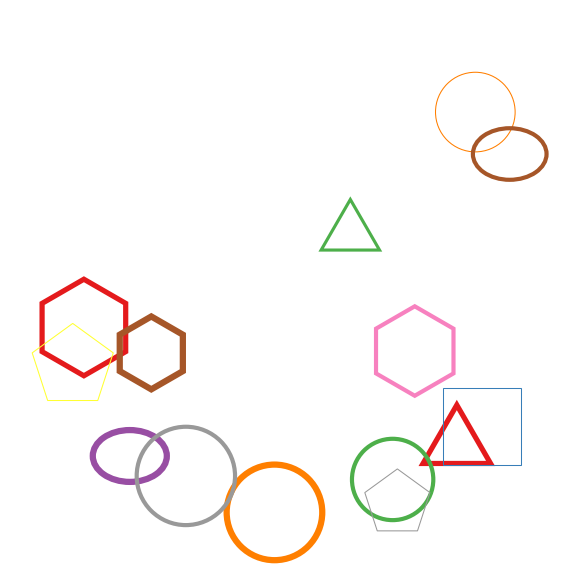[{"shape": "triangle", "thickness": 2.5, "radius": 0.34, "center": [0.791, 0.23]}, {"shape": "hexagon", "thickness": 2.5, "radius": 0.42, "center": [0.145, 0.432]}, {"shape": "square", "thickness": 0.5, "radius": 0.34, "center": [0.834, 0.26]}, {"shape": "triangle", "thickness": 1.5, "radius": 0.29, "center": [0.607, 0.595]}, {"shape": "circle", "thickness": 2, "radius": 0.35, "center": [0.68, 0.169]}, {"shape": "oval", "thickness": 3, "radius": 0.32, "center": [0.225, 0.21]}, {"shape": "circle", "thickness": 0.5, "radius": 0.34, "center": [0.823, 0.805]}, {"shape": "circle", "thickness": 3, "radius": 0.41, "center": [0.475, 0.112]}, {"shape": "pentagon", "thickness": 0.5, "radius": 0.37, "center": [0.126, 0.365]}, {"shape": "hexagon", "thickness": 3, "radius": 0.32, "center": [0.262, 0.388]}, {"shape": "oval", "thickness": 2, "radius": 0.32, "center": [0.883, 0.732]}, {"shape": "hexagon", "thickness": 2, "radius": 0.39, "center": [0.718, 0.391]}, {"shape": "circle", "thickness": 2, "radius": 0.43, "center": [0.322, 0.175]}, {"shape": "pentagon", "thickness": 0.5, "radius": 0.3, "center": [0.688, 0.128]}]